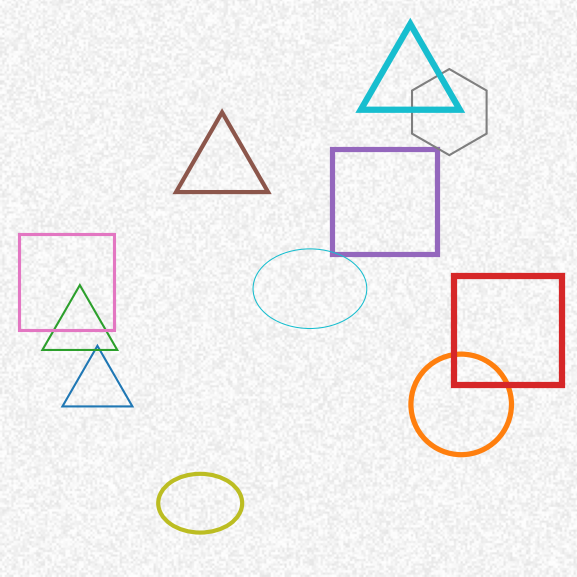[{"shape": "triangle", "thickness": 1, "radius": 0.35, "center": [0.169, 0.33]}, {"shape": "circle", "thickness": 2.5, "radius": 0.44, "center": [0.799, 0.299]}, {"shape": "triangle", "thickness": 1, "radius": 0.37, "center": [0.138, 0.431]}, {"shape": "square", "thickness": 3, "radius": 0.47, "center": [0.88, 0.426]}, {"shape": "square", "thickness": 2.5, "radius": 0.45, "center": [0.666, 0.651]}, {"shape": "triangle", "thickness": 2, "radius": 0.46, "center": [0.385, 0.713]}, {"shape": "square", "thickness": 1.5, "radius": 0.41, "center": [0.115, 0.511]}, {"shape": "hexagon", "thickness": 1, "radius": 0.37, "center": [0.778, 0.805]}, {"shape": "oval", "thickness": 2, "radius": 0.36, "center": [0.347, 0.128]}, {"shape": "oval", "thickness": 0.5, "radius": 0.49, "center": [0.537, 0.499]}, {"shape": "triangle", "thickness": 3, "radius": 0.5, "center": [0.71, 0.859]}]